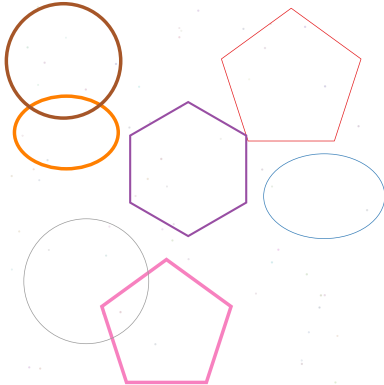[{"shape": "pentagon", "thickness": 0.5, "radius": 0.95, "center": [0.756, 0.788]}, {"shape": "oval", "thickness": 0.5, "radius": 0.79, "center": [0.842, 0.49]}, {"shape": "hexagon", "thickness": 1.5, "radius": 0.87, "center": [0.489, 0.561]}, {"shape": "oval", "thickness": 2.5, "radius": 0.67, "center": [0.172, 0.656]}, {"shape": "circle", "thickness": 2.5, "radius": 0.74, "center": [0.165, 0.842]}, {"shape": "pentagon", "thickness": 2.5, "radius": 0.88, "center": [0.432, 0.149]}, {"shape": "circle", "thickness": 0.5, "radius": 0.81, "center": [0.224, 0.269]}]